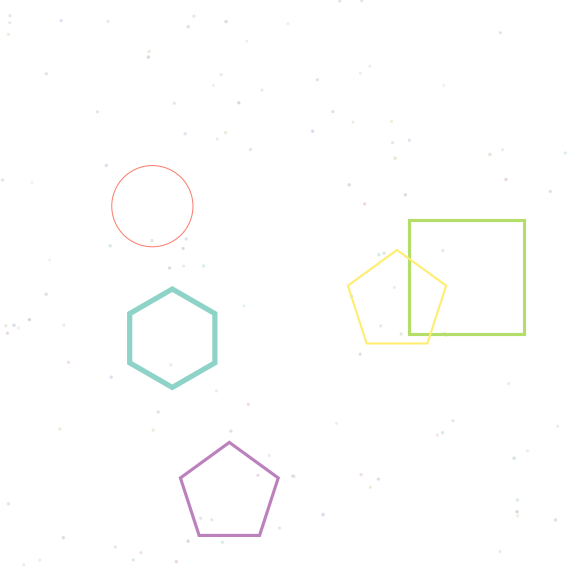[{"shape": "hexagon", "thickness": 2.5, "radius": 0.43, "center": [0.298, 0.413]}, {"shape": "circle", "thickness": 0.5, "radius": 0.35, "center": [0.264, 0.642]}, {"shape": "square", "thickness": 1.5, "radius": 0.49, "center": [0.808, 0.52]}, {"shape": "pentagon", "thickness": 1.5, "radius": 0.45, "center": [0.397, 0.144]}, {"shape": "pentagon", "thickness": 1, "radius": 0.45, "center": [0.688, 0.477]}]